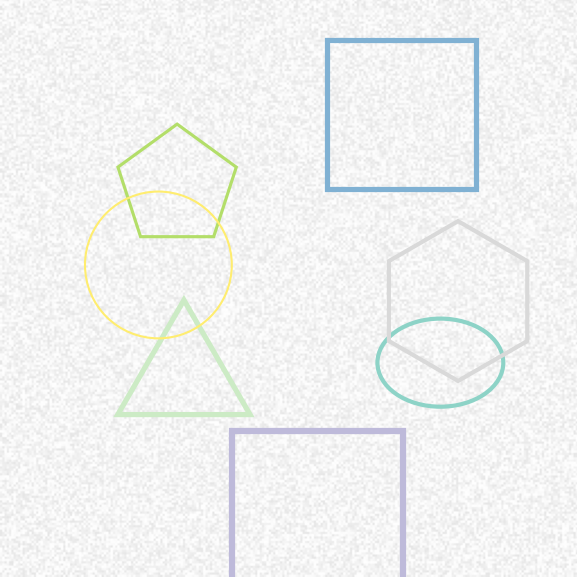[{"shape": "oval", "thickness": 2, "radius": 0.54, "center": [0.763, 0.371]}, {"shape": "square", "thickness": 3, "radius": 0.74, "center": [0.549, 0.105]}, {"shape": "square", "thickness": 2.5, "radius": 0.65, "center": [0.695, 0.801]}, {"shape": "pentagon", "thickness": 1.5, "radius": 0.54, "center": [0.307, 0.676]}, {"shape": "hexagon", "thickness": 2, "radius": 0.69, "center": [0.793, 0.478]}, {"shape": "triangle", "thickness": 2.5, "radius": 0.66, "center": [0.318, 0.347]}, {"shape": "circle", "thickness": 1, "radius": 0.64, "center": [0.274, 0.54]}]